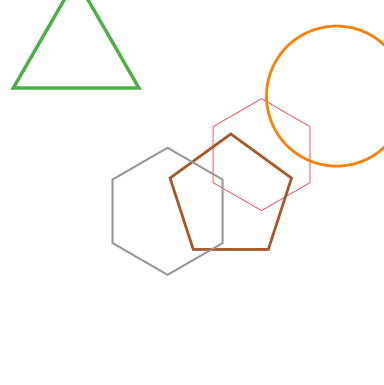[{"shape": "hexagon", "thickness": 0.5, "radius": 0.73, "center": [0.679, 0.598]}, {"shape": "triangle", "thickness": 2.5, "radius": 0.94, "center": [0.198, 0.866]}, {"shape": "circle", "thickness": 2, "radius": 0.91, "center": [0.874, 0.75]}, {"shape": "pentagon", "thickness": 2, "radius": 0.83, "center": [0.599, 0.486]}, {"shape": "hexagon", "thickness": 1.5, "radius": 0.83, "center": [0.435, 0.451]}]